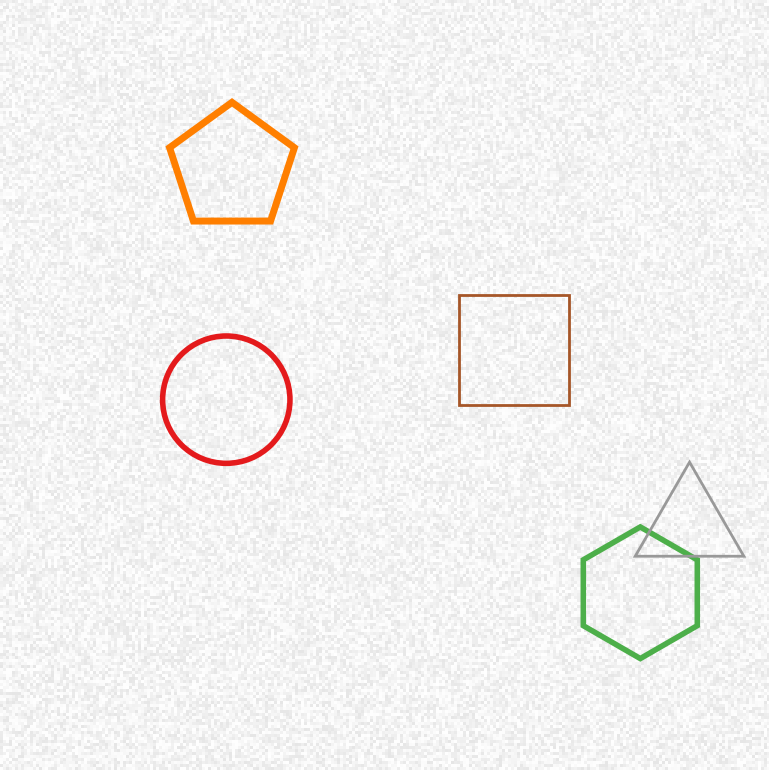[{"shape": "circle", "thickness": 2, "radius": 0.41, "center": [0.294, 0.481]}, {"shape": "hexagon", "thickness": 2, "radius": 0.43, "center": [0.832, 0.23]}, {"shape": "pentagon", "thickness": 2.5, "radius": 0.43, "center": [0.301, 0.782]}, {"shape": "square", "thickness": 1, "radius": 0.36, "center": [0.668, 0.546]}, {"shape": "triangle", "thickness": 1, "radius": 0.41, "center": [0.896, 0.318]}]